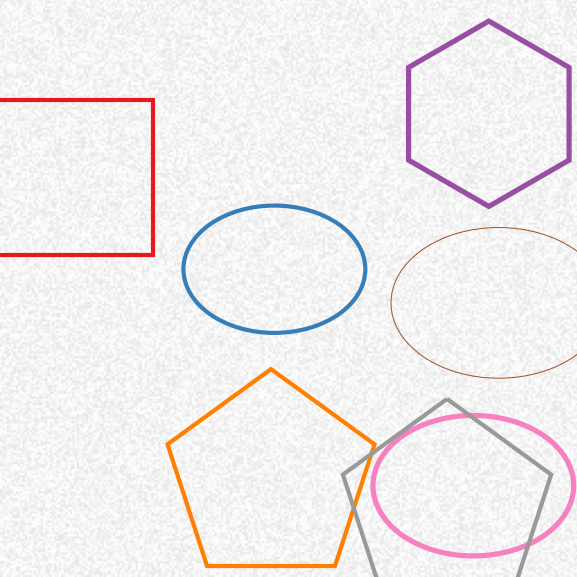[{"shape": "square", "thickness": 2, "radius": 0.67, "center": [0.13, 0.692]}, {"shape": "oval", "thickness": 2, "radius": 0.79, "center": [0.475, 0.533]}, {"shape": "hexagon", "thickness": 2.5, "radius": 0.8, "center": [0.846, 0.802]}, {"shape": "pentagon", "thickness": 2, "radius": 0.94, "center": [0.469, 0.171]}, {"shape": "oval", "thickness": 0.5, "radius": 0.93, "center": [0.863, 0.475]}, {"shape": "oval", "thickness": 2.5, "radius": 0.87, "center": [0.82, 0.158]}, {"shape": "pentagon", "thickness": 2, "radius": 0.95, "center": [0.774, 0.119]}]